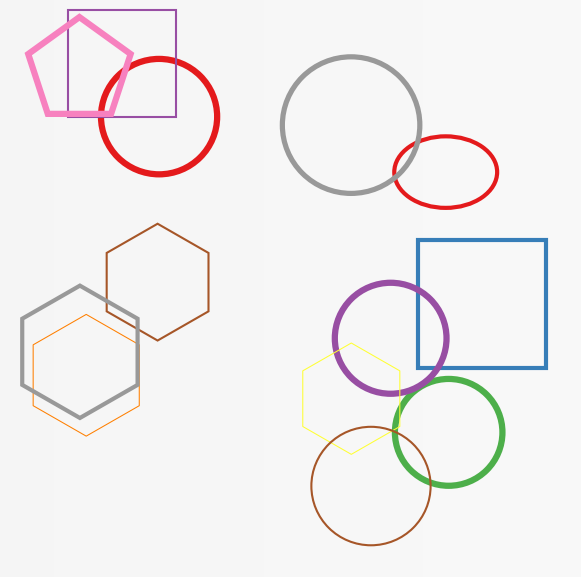[{"shape": "oval", "thickness": 2, "radius": 0.44, "center": [0.767, 0.701]}, {"shape": "circle", "thickness": 3, "radius": 0.5, "center": [0.274, 0.797]}, {"shape": "square", "thickness": 2, "radius": 0.55, "center": [0.83, 0.473]}, {"shape": "circle", "thickness": 3, "radius": 0.46, "center": [0.772, 0.25]}, {"shape": "square", "thickness": 1, "radius": 0.46, "center": [0.21, 0.889]}, {"shape": "circle", "thickness": 3, "radius": 0.48, "center": [0.672, 0.413]}, {"shape": "hexagon", "thickness": 0.5, "radius": 0.53, "center": [0.148, 0.349]}, {"shape": "hexagon", "thickness": 0.5, "radius": 0.48, "center": [0.604, 0.309]}, {"shape": "circle", "thickness": 1, "radius": 0.51, "center": [0.638, 0.158]}, {"shape": "hexagon", "thickness": 1, "radius": 0.51, "center": [0.271, 0.511]}, {"shape": "pentagon", "thickness": 3, "radius": 0.46, "center": [0.137, 0.877]}, {"shape": "hexagon", "thickness": 2, "radius": 0.57, "center": [0.137, 0.39]}, {"shape": "circle", "thickness": 2.5, "radius": 0.59, "center": [0.604, 0.782]}]